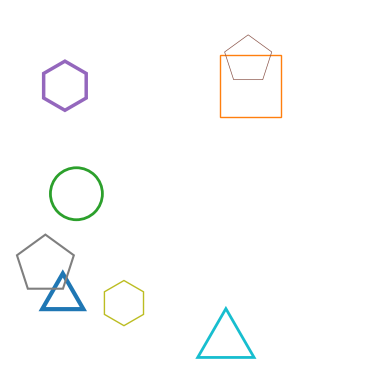[{"shape": "triangle", "thickness": 3, "radius": 0.31, "center": [0.163, 0.228]}, {"shape": "square", "thickness": 1, "radius": 0.4, "center": [0.651, 0.777]}, {"shape": "circle", "thickness": 2, "radius": 0.34, "center": [0.198, 0.497]}, {"shape": "hexagon", "thickness": 2.5, "radius": 0.32, "center": [0.169, 0.777]}, {"shape": "pentagon", "thickness": 0.5, "radius": 0.32, "center": [0.645, 0.845]}, {"shape": "pentagon", "thickness": 1.5, "radius": 0.39, "center": [0.118, 0.313]}, {"shape": "hexagon", "thickness": 1, "radius": 0.29, "center": [0.322, 0.213]}, {"shape": "triangle", "thickness": 2, "radius": 0.42, "center": [0.587, 0.114]}]